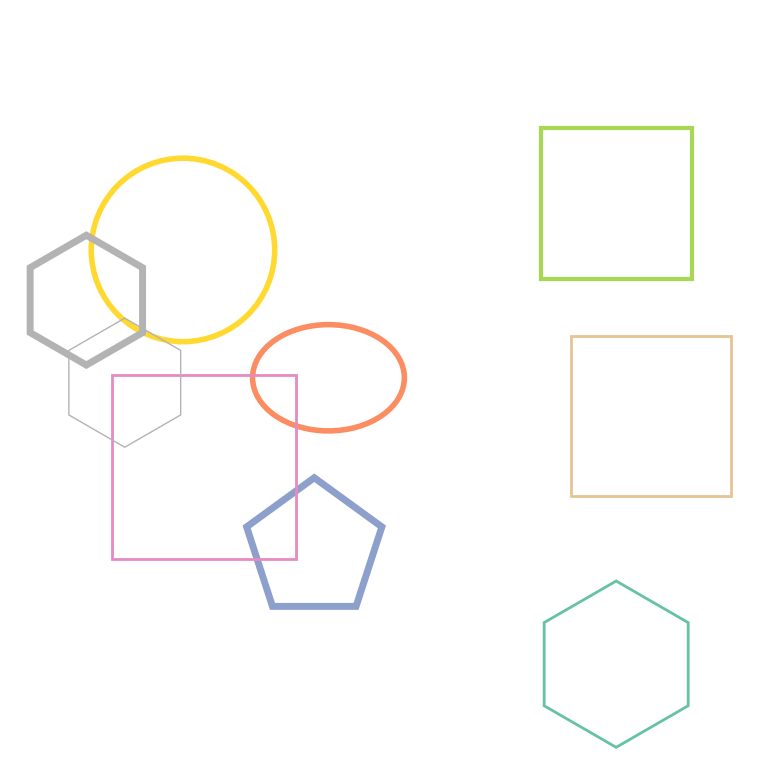[{"shape": "hexagon", "thickness": 1, "radius": 0.54, "center": [0.8, 0.137]}, {"shape": "oval", "thickness": 2, "radius": 0.49, "center": [0.427, 0.509]}, {"shape": "pentagon", "thickness": 2.5, "radius": 0.46, "center": [0.408, 0.287]}, {"shape": "square", "thickness": 1, "radius": 0.6, "center": [0.265, 0.394]}, {"shape": "square", "thickness": 1.5, "radius": 0.49, "center": [0.801, 0.736]}, {"shape": "circle", "thickness": 2, "radius": 0.6, "center": [0.238, 0.675]}, {"shape": "square", "thickness": 1, "radius": 0.52, "center": [0.845, 0.459]}, {"shape": "hexagon", "thickness": 0.5, "radius": 0.42, "center": [0.162, 0.503]}, {"shape": "hexagon", "thickness": 2.5, "radius": 0.42, "center": [0.112, 0.61]}]